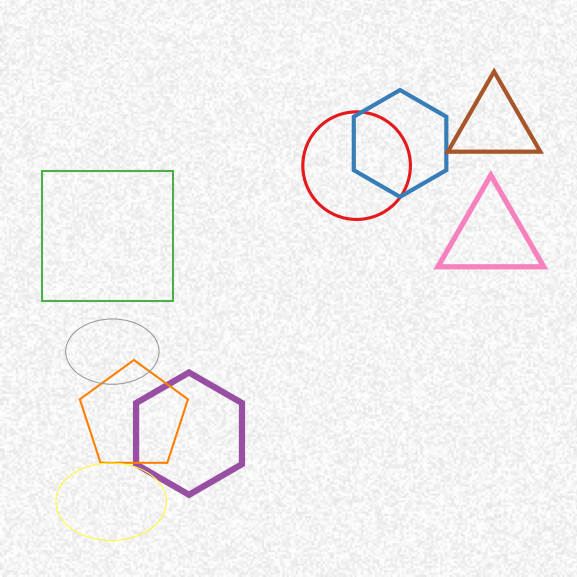[{"shape": "circle", "thickness": 1.5, "radius": 0.47, "center": [0.618, 0.712]}, {"shape": "hexagon", "thickness": 2, "radius": 0.46, "center": [0.693, 0.751]}, {"shape": "square", "thickness": 1, "radius": 0.57, "center": [0.186, 0.59]}, {"shape": "hexagon", "thickness": 3, "radius": 0.53, "center": [0.327, 0.248]}, {"shape": "pentagon", "thickness": 1, "radius": 0.49, "center": [0.232, 0.277]}, {"shape": "oval", "thickness": 0.5, "radius": 0.48, "center": [0.192, 0.13]}, {"shape": "triangle", "thickness": 2, "radius": 0.46, "center": [0.856, 0.783]}, {"shape": "triangle", "thickness": 2.5, "radius": 0.53, "center": [0.85, 0.59]}, {"shape": "oval", "thickness": 0.5, "radius": 0.4, "center": [0.195, 0.39]}]